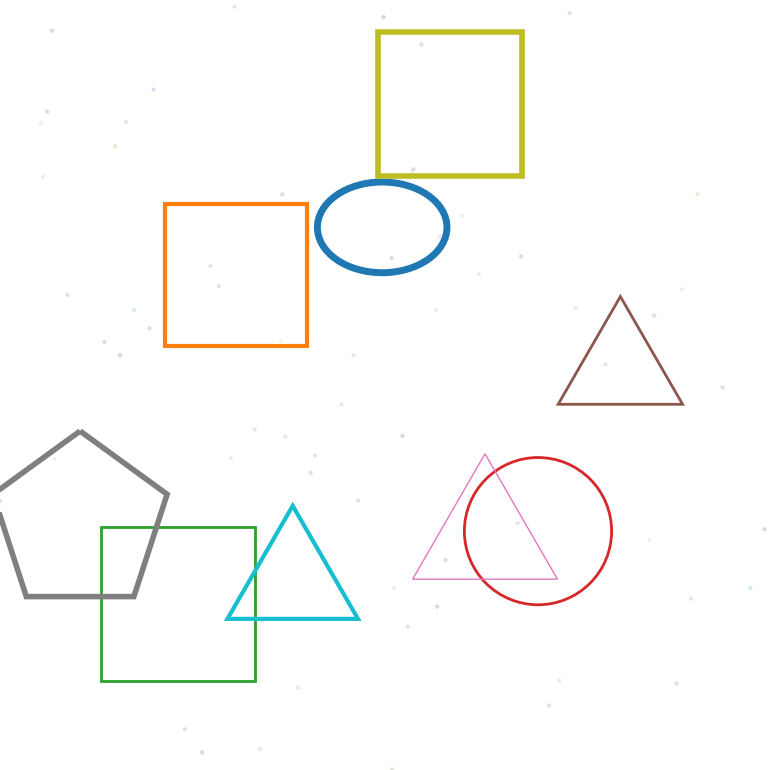[{"shape": "oval", "thickness": 2.5, "radius": 0.42, "center": [0.496, 0.705]}, {"shape": "square", "thickness": 1.5, "radius": 0.46, "center": [0.307, 0.643]}, {"shape": "square", "thickness": 1, "radius": 0.5, "center": [0.232, 0.216]}, {"shape": "circle", "thickness": 1, "radius": 0.48, "center": [0.699, 0.31]}, {"shape": "triangle", "thickness": 1, "radius": 0.47, "center": [0.806, 0.522]}, {"shape": "triangle", "thickness": 0.5, "radius": 0.54, "center": [0.63, 0.302]}, {"shape": "pentagon", "thickness": 2, "radius": 0.59, "center": [0.104, 0.321]}, {"shape": "square", "thickness": 2, "radius": 0.47, "center": [0.584, 0.865]}, {"shape": "triangle", "thickness": 1.5, "radius": 0.49, "center": [0.38, 0.245]}]